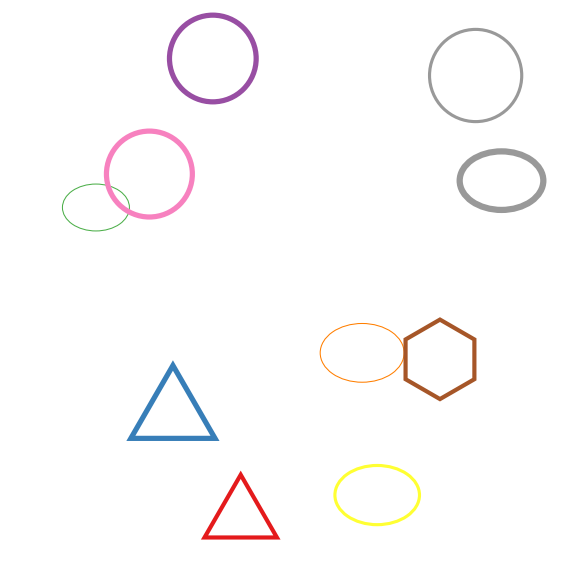[{"shape": "triangle", "thickness": 2, "radius": 0.36, "center": [0.417, 0.105]}, {"shape": "triangle", "thickness": 2.5, "radius": 0.42, "center": [0.299, 0.282]}, {"shape": "oval", "thickness": 0.5, "radius": 0.29, "center": [0.166, 0.64]}, {"shape": "circle", "thickness": 2.5, "radius": 0.38, "center": [0.369, 0.898]}, {"shape": "oval", "thickness": 0.5, "radius": 0.36, "center": [0.627, 0.388]}, {"shape": "oval", "thickness": 1.5, "radius": 0.37, "center": [0.653, 0.142]}, {"shape": "hexagon", "thickness": 2, "radius": 0.34, "center": [0.762, 0.377]}, {"shape": "circle", "thickness": 2.5, "radius": 0.37, "center": [0.259, 0.698]}, {"shape": "oval", "thickness": 3, "radius": 0.36, "center": [0.868, 0.686]}, {"shape": "circle", "thickness": 1.5, "radius": 0.4, "center": [0.824, 0.868]}]